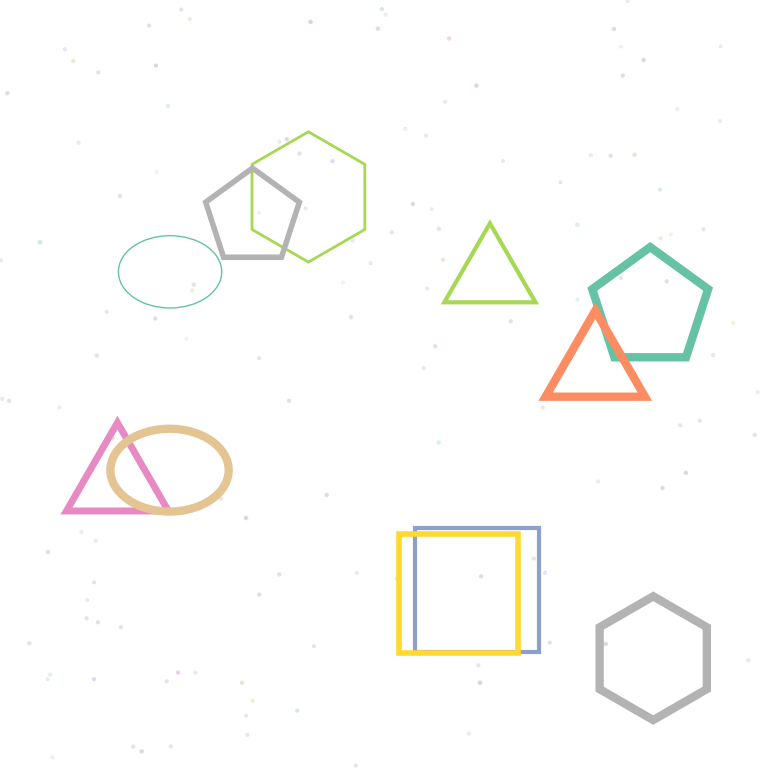[{"shape": "oval", "thickness": 0.5, "radius": 0.34, "center": [0.221, 0.647]}, {"shape": "pentagon", "thickness": 3, "radius": 0.4, "center": [0.844, 0.6]}, {"shape": "triangle", "thickness": 3, "radius": 0.37, "center": [0.773, 0.522]}, {"shape": "square", "thickness": 1.5, "radius": 0.4, "center": [0.62, 0.234]}, {"shape": "triangle", "thickness": 2.5, "radius": 0.38, "center": [0.153, 0.375]}, {"shape": "triangle", "thickness": 1.5, "radius": 0.34, "center": [0.636, 0.642]}, {"shape": "hexagon", "thickness": 1, "radius": 0.42, "center": [0.401, 0.744]}, {"shape": "square", "thickness": 2, "radius": 0.39, "center": [0.595, 0.229]}, {"shape": "oval", "thickness": 3, "radius": 0.38, "center": [0.22, 0.389]}, {"shape": "hexagon", "thickness": 3, "radius": 0.4, "center": [0.848, 0.145]}, {"shape": "pentagon", "thickness": 2, "radius": 0.32, "center": [0.328, 0.718]}]